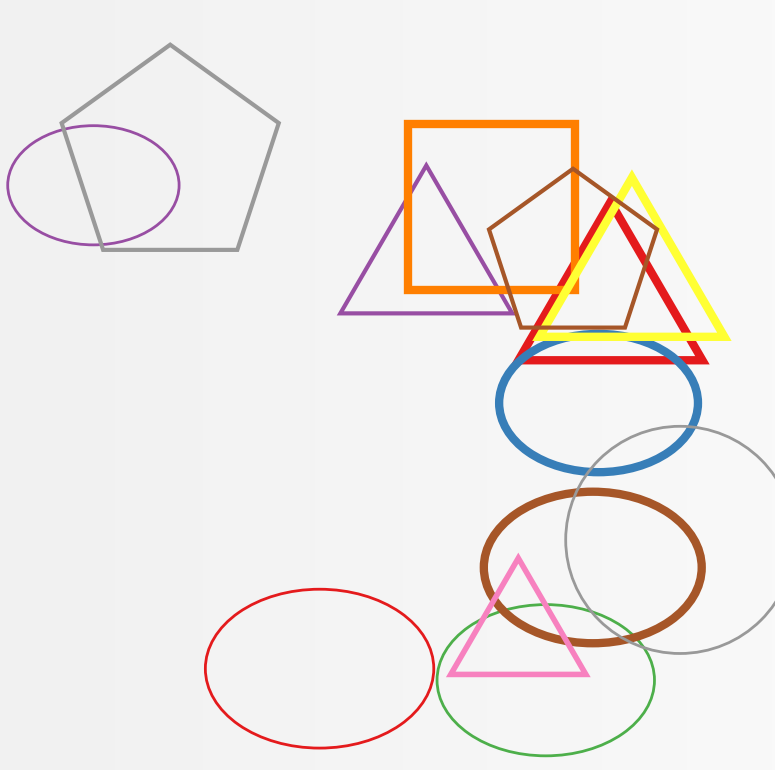[{"shape": "oval", "thickness": 1, "radius": 0.74, "center": [0.412, 0.132]}, {"shape": "triangle", "thickness": 3, "radius": 0.69, "center": [0.788, 0.601]}, {"shape": "oval", "thickness": 3, "radius": 0.64, "center": [0.772, 0.477]}, {"shape": "oval", "thickness": 1, "radius": 0.7, "center": [0.704, 0.117]}, {"shape": "triangle", "thickness": 1.5, "radius": 0.64, "center": [0.55, 0.657]}, {"shape": "oval", "thickness": 1, "radius": 0.55, "center": [0.121, 0.759]}, {"shape": "square", "thickness": 3, "radius": 0.54, "center": [0.634, 0.732]}, {"shape": "triangle", "thickness": 3, "radius": 0.69, "center": [0.815, 0.631]}, {"shape": "pentagon", "thickness": 1.5, "radius": 0.57, "center": [0.739, 0.667]}, {"shape": "oval", "thickness": 3, "radius": 0.7, "center": [0.765, 0.263]}, {"shape": "triangle", "thickness": 2, "radius": 0.5, "center": [0.669, 0.174]}, {"shape": "pentagon", "thickness": 1.5, "radius": 0.74, "center": [0.22, 0.795]}, {"shape": "circle", "thickness": 1, "radius": 0.74, "center": [0.877, 0.299]}]